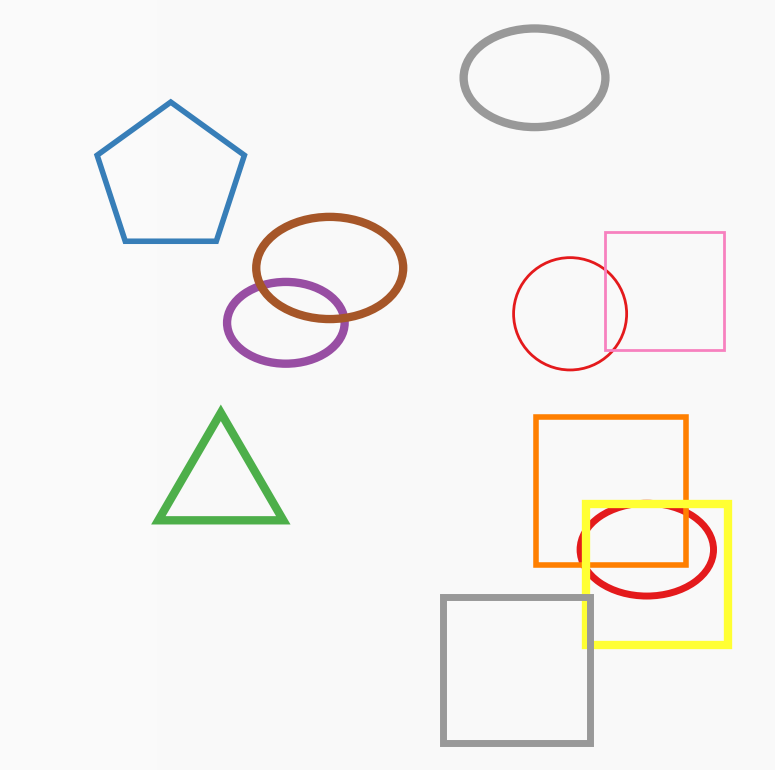[{"shape": "circle", "thickness": 1, "radius": 0.36, "center": [0.736, 0.592]}, {"shape": "oval", "thickness": 2.5, "radius": 0.43, "center": [0.835, 0.286]}, {"shape": "pentagon", "thickness": 2, "radius": 0.5, "center": [0.22, 0.768]}, {"shape": "triangle", "thickness": 3, "radius": 0.47, "center": [0.285, 0.371]}, {"shape": "oval", "thickness": 3, "radius": 0.38, "center": [0.369, 0.581]}, {"shape": "square", "thickness": 2, "radius": 0.48, "center": [0.788, 0.363]}, {"shape": "square", "thickness": 3, "radius": 0.46, "center": [0.848, 0.254]}, {"shape": "oval", "thickness": 3, "radius": 0.47, "center": [0.425, 0.652]}, {"shape": "square", "thickness": 1, "radius": 0.38, "center": [0.857, 0.622]}, {"shape": "oval", "thickness": 3, "radius": 0.46, "center": [0.69, 0.899]}, {"shape": "square", "thickness": 2.5, "radius": 0.47, "center": [0.666, 0.13]}]